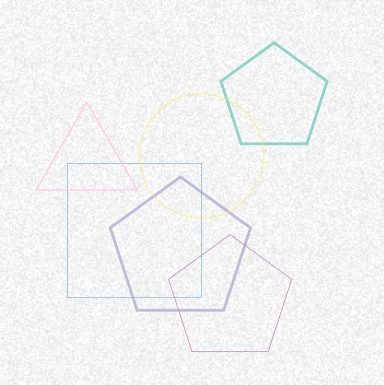[{"shape": "pentagon", "thickness": 2, "radius": 0.73, "center": [0.712, 0.744]}, {"shape": "pentagon", "thickness": 2, "radius": 0.96, "center": [0.469, 0.349]}, {"shape": "square", "thickness": 0.5, "radius": 0.87, "center": [0.348, 0.403]}, {"shape": "triangle", "thickness": 1, "radius": 0.76, "center": [0.225, 0.582]}, {"shape": "pentagon", "thickness": 0.5, "radius": 0.84, "center": [0.598, 0.223]}, {"shape": "circle", "thickness": 0.5, "radius": 0.81, "center": [0.523, 0.595]}]